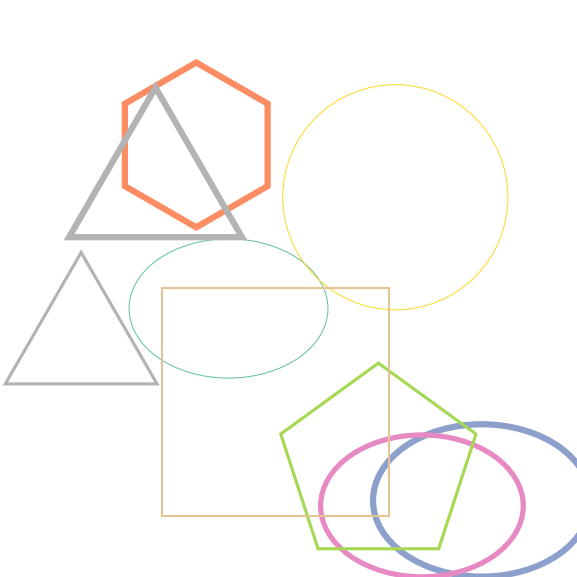[{"shape": "oval", "thickness": 0.5, "radius": 0.86, "center": [0.396, 0.465]}, {"shape": "hexagon", "thickness": 3, "radius": 0.71, "center": [0.34, 0.748]}, {"shape": "oval", "thickness": 3, "radius": 0.94, "center": [0.834, 0.133]}, {"shape": "oval", "thickness": 2.5, "radius": 0.88, "center": [0.731, 0.123]}, {"shape": "pentagon", "thickness": 1.5, "radius": 0.89, "center": [0.655, 0.193]}, {"shape": "circle", "thickness": 0.5, "radius": 0.97, "center": [0.685, 0.658]}, {"shape": "square", "thickness": 1, "radius": 0.98, "center": [0.477, 0.303]}, {"shape": "triangle", "thickness": 1.5, "radius": 0.76, "center": [0.141, 0.41]}, {"shape": "triangle", "thickness": 3, "radius": 0.86, "center": [0.269, 0.675]}]